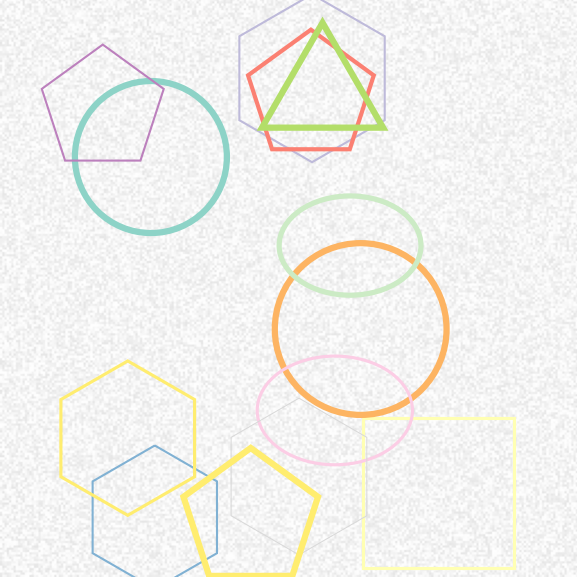[{"shape": "circle", "thickness": 3, "radius": 0.66, "center": [0.261, 0.727]}, {"shape": "square", "thickness": 1.5, "radius": 0.65, "center": [0.76, 0.146]}, {"shape": "hexagon", "thickness": 1, "radius": 0.73, "center": [0.54, 0.864]}, {"shape": "pentagon", "thickness": 2, "radius": 0.57, "center": [0.538, 0.833]}, {"shape": "hexagon", "thickness": 1, "radius": 0.62, "center": [0.268, 0.103]}, {"shape": "circle", "thickness": 3, "radius": 0.74, "center": [0.625, 0.429]}, {"shape": "triangle", "thickness": 3, "radius": 0.61, "center": [0.558, 0.839]}, {"shape": "oval", "thickness": 1.5, "radius": 0.67, "center": [0.58, 0.288]}, {"shape": "hexagon", "thickness": 0.5, "radius": 0.68, "center": [0.518, 0.174]}, {"shape": "pentagon", "thickness": 1, "radius": 0.56, "center": [0.178, 0.811]}, {"shape": "oval", "thickness": 2.5, "radius": 0.61, "center": [0.606, 0.574]}, {"shape": "pentagon", "thickness": 3, "radius": 0.61, "center": [0.434, 0.101]}, {"shape": "hexagon", "thickness": 1.5, "radius": 0.67, "center": [0.221, 0.24]}]